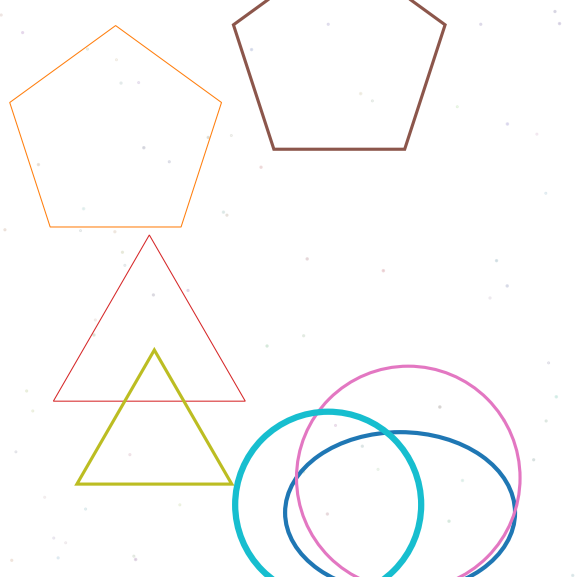[{"shape": "oval", "thickness": 2, "radius": 1.0, "center": [0.693, 0.111]}, {"shape": "pentagon", "thickness": 0.5, "radius": 0.96, "center": [0.2, 0.762]}, {"shape": "triangle", "thickness": 0.5, "radius": 0.96, "center": [0.259, 0.4]}, {"shape": "pentagon", "thickness": 1.5, "radius": 0.96, "center": [0.587, 0.897]}, {"shape": "circle", "thickness": 1.5, "radius": 0.97, "center": [0.707, 0.172]}, {"shape": "triangle", "thickness": 1.5, "radius": 0.77, "center": [0.267, 0.238]}, {"shape": "circle", "thickness": 3, "radius": 0.81, "center": [0.568, 0.125]}]